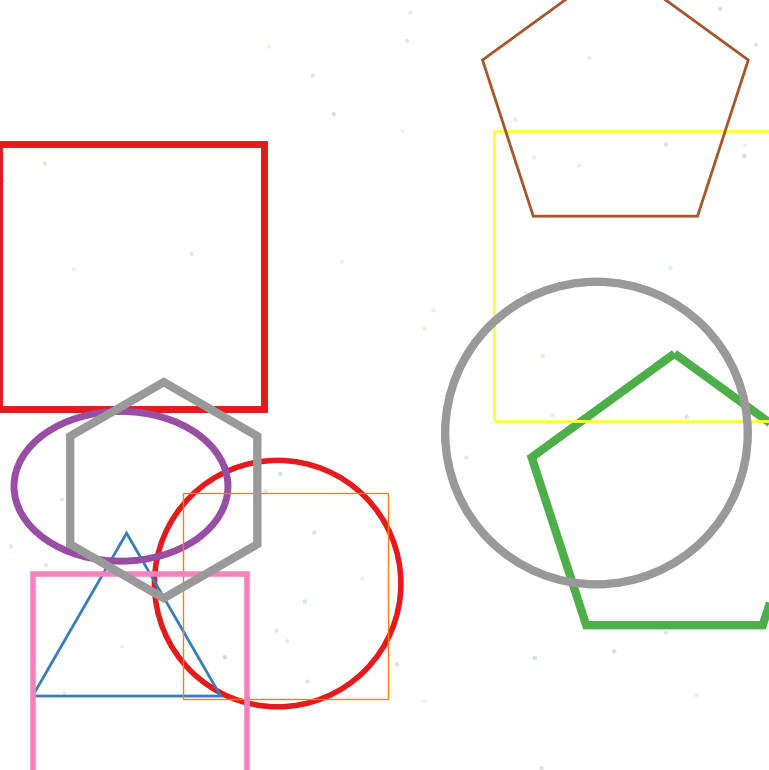[{"shape": "circle", "thickness": 2, "radius": 0.8, "center": [0.361, 0.242]}, {"shape": "square", "thickness": 2.5, "radius": 0.86, "center": [0.171, 0.641]}, {"shape": "triangle", "thickness": 1, "radius": 0.71, "center": [0.164, 0.167]}, {"shape": "pentagon", "thickness": 3, "radius": 0.97, "center": [0.876, 0.346]}, {"shape": "oval", "thickness": 2.5, "radius": 0.69, "center": [0.157, 0.368]}, {"shape": "square", "thickness": 0.5, "radius": 0.67, "center": [0.371, 0.225]}, {"shape": "square", "thickness": 1, "radius": 0.94, "center": [0.83, 0.642]}, {"shape": "pentagon", "thickness": 1, "radius": 0.91, "center": [0.799, 0.866]}, {"shape": "square", "thickness": 2, "radius": 0.7, "center": [0.182, 0.115]}, {"shape": "hexagon", "thickness": 3, "radius": 0.7, "center": [0.213, 0.363]}, {"shape": "circle", "thickness": 3, "radius": 0.98, "center": [0.775, 0.438]}]